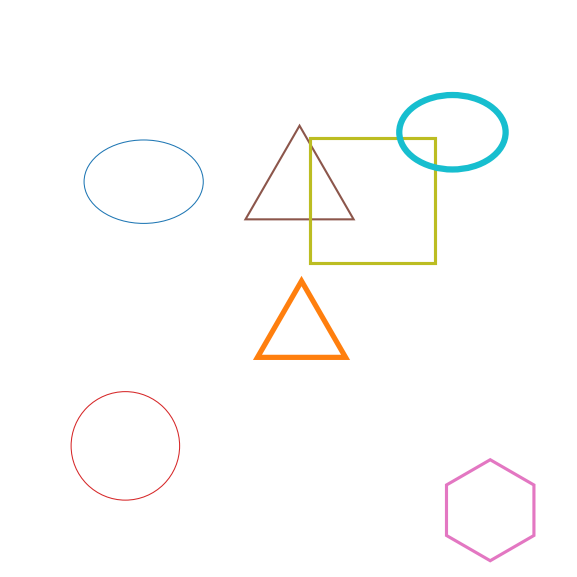[{"shape": "oval", "thickness": 0.5, "radius": 0.52, "center": [0.249, 0.685]}, {"shape": "triangle", "thickness": 2.5, "radius": 0.44, "center": [0.522, 0.424]}, {"shape": "circle", "thickness": 0.5, "radius": 0.47, "center": [0.217, 0.227]}, {"shape": "triangle", "thickness": 1, "radius": 0.54, "center": [0.519, 0.673]}, {"shape": "hexagon", "thickness": 1.5, "radius": 0.44, "center": [0.849, 0.116]}, {"shape": "square", "thickness": 1.5, "radius": 0.54, "center": [0.645, 0.652]}, {"shape": "oval", "thickness": 3, "radius": 0.46, "center": [0.783, 0.77]}]